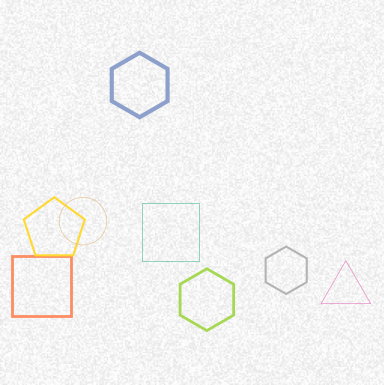[{"shape": "square", "thickness": 0.5, "radius": 0.37, "center": [0.443, 0.397]}, {"shape": "square", "thickness": 2, "radius": 0.38, "center": [0.109, 0.257]}, {"shape": "hexagon", "thickness": 3, "radius": 0.42, "center": [0.363, 0.779]}, {"shape": "triangle", "thickness": 0.5, "radius": 0.37, "center": [0.898, 0.249]}, {"shape": "hexagon", "thickness": 2, "radius": 0.4, "center": [0.537, 0.222]}, {"shape": "pentagon", "thickness": 1.5, "radius": 0.42, "center": [0.141, 0.404]}, {"shape": "circle", "thickness": 0.5, "radius": 0.31, "center": [0.215, 0.426]}, {"shape": "hexagon", "thickness": 1.5, "radius": 0.31, "center": [0.743, 0.298]}]